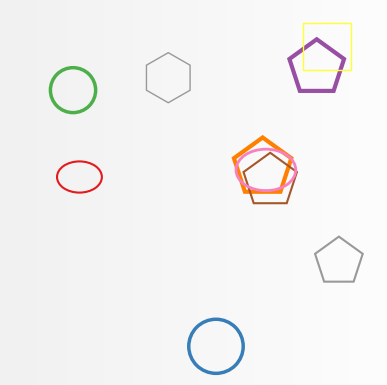[{"shape": "oval", "thickness": 1.5, "radius": 0.29, "center": [0.205, 0.54]}, {"shape": "circle", "thickness": 2.5, "radius": 0.35, "center": [0.557, 0.1]}, {"shape": "circle", "thickness": 2.5, "radius": 0.29, "center": [0.188, 0.766]}, {"shape": "pentagon", "thickness": 3, "radius": 0.37, "center": [0.817, 0.824]}, {"shape": "pentagon", "thickness": 3, "radius": 0.39, "center": [0.678, 0.565]}, {"shape": "square", "thickness": 1, "radius": 0.31, "center": [0.845, 0.88]}, {"shape": "pentagon", "thickness": 1.5, "radius": 0.36, "center": [0.697, 0.531]}, {"shape": "oval", "thickness": 2, "radius": 0.39, "center": [0.686, 0.559]}, {"shape": "pentagon", "thickness": 1.5, "radius": 0.32, "center": [0.875, 0.321]}, {"shape": "hexagon", "thickness": 1, "radius": 0.33, "center": [0.434, 0.798]}]